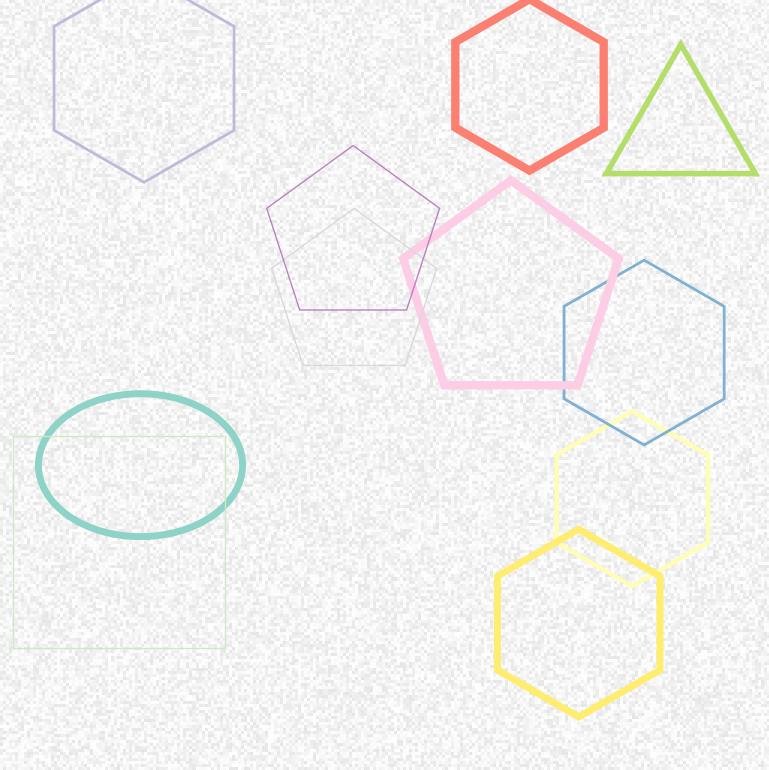[{"shape": "oval", "thickness": 2.5, "radius": 0.66, "center": [0.182, 0.396]}, {"shape": "hexagon", "thickness": 1.5, "radius": 0.57, "center": [0.821, 0.352]}, {"shape": "hexagon", "thickness": 1, "radius": 0.67, "center": [0.187, 0.898]}, {"shape": "hexagon", "thickness": 3, "radius": 0.56, "center": [0.688, 0.89]}, {"shape": "hexagon", "thickness": 1, "radius": 0.6, "center": [0.837, 0.542]}, {"shape": "triangle", "thickness": 2, "radius": 0.56, "center": [0.884, 0.83]}, {"shape": "pentagon", "thickness": 3, "radius": 0.74, "center": [0.664, 0.619]}, {"shape": "pentagon", "thickness": 0.5, "radius": 0.56, "center": [0.46, 0.617]}, {"shape": "pentagon", "thickness": 0.5, "radius": 0.59, "center": [0.459, 0.693]}, {"shape": "square", "thickness": 0.5, "radius": 0.69, "center": [0.155, 0.296]}, {"shape": "hexagon", "thickness": 2.5, "radius": 0.61, "center": [0.752, 0.191]}]